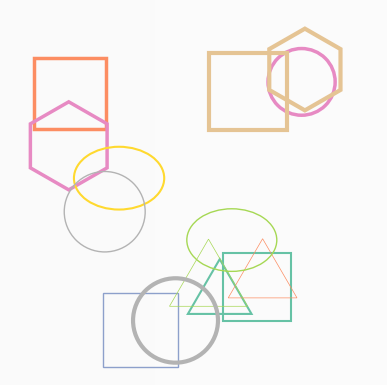[{"shape": "square", "thickness": 1.5, "radius": 0.44, "center": [0.663, 0.255]}, {"shape": "triangle", "thickness": 1.5, "radius": 0.47, "center": [0.567, 0.232]}, {"shape": "square", "thickness": 2.5, "radius": 0.46, "center": [0.181, 0.757]}, {"shape": "triangle", "thickness": 0.5, "radius": 0.51, "center": [0.678, 0.278]}, {"shape": "square", "thickness": 1, "radius": 0.48, "center": [0.363, 0.143]}, {"shape": "circle", "thickness": 2.5, "radius": 0.43, "center": [0.778, 0.787]}, {"shape": "hexagon", "thickness": 2.5, "radius": 0.57, "center": [0.177, 0.621]}, {"shape": "oval", "thickness": 1, "radius": 0.58, "center": [0.598, 0.376]}, {"shape": "triangle", "thickness": 0.5, "radius": 0.58, "center": [0.538, 0.263]}, {"shape": "oval", "thickness": 1.5, "radius": 0.58, "center": [0.307, 0.537]}, {"shape": "hexagon", "thickness": 3, "radius": 0.53, "center": [0.787, 0.819]}, {"shape": "square", "thickness": 3, "radius": 0.5, "center": [0.64, 0.763]}, {"shape": "circle", "thickness": 3, "radius": 0.55, "center": [0.453, 0.168]}, {"shape": "circle", "thickness": 1, "radius": 0.52, "center": [0.27, 0.45]}]